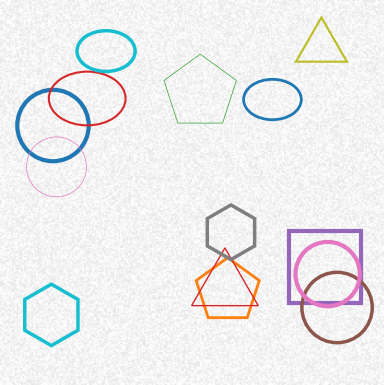[{"shape": "oval", "thickness": 2, "radius": 0.37, "center": [0.708, 0.741]}, {"shape": "circle", "thickness": 3, "radius": 0.46, "center": [0.138, 0.674]}, {"shape": "pentagon", "thickness": 2, "radius": 0.43, "center": [0.592, 0.245]}, {"shape": "pentagon", "thickness": 0.5, "radius": 0.49, "center": [0.52, 0.76]}, {"shape": "oval", "thickness": 1.5, "radius": 0.5, "center": [0.226, 0.744]}, {"shape": "triangle", "thickness": 1, "radius": 0.5, "center": [0.584, 0.256]}, {"shape": "square", "thickness": 3, "radius": 0.46, "center": [0.844, 0.307]}, {"shape": "circle", "thickness": 2.5, "radius": 0.46, "center": [0.875, 0.201]}, {"shape": "circle", "thickness": 0.5, "radius": 0.39, "center": [0.147, 0.567]}, {"shape": "circle", "thickness": 3, "radius": 0.42, "center": [0.851, 0.288]}, {"shape": "hexagon", "thickness": 2.5, "radius": 0.35, "center": [0.6, 0.397]}, {"shape": "triangle", "thickness": 1.5, "radius": 0.38, "center": [0.835, 0.878]}, {"shape": "hexagon", "thickness": 2.5, "radius": 0.4, "center": [0.133, 0.182]}, {"shape": "oval", "thickness": 2.5, "radius": 0.38, "center": [0.275, 0.867]}]